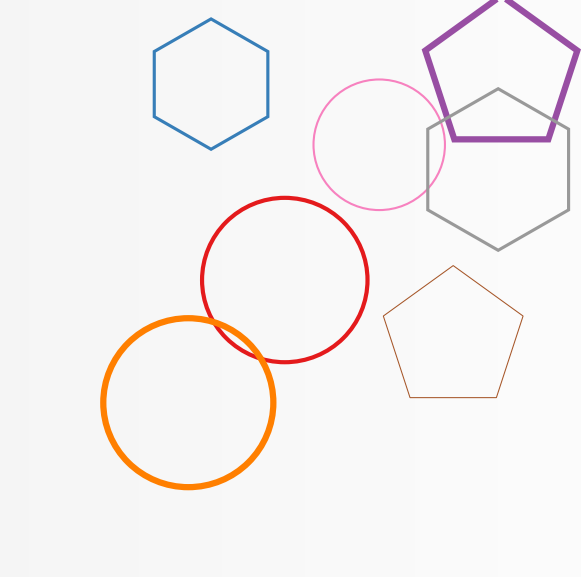[{"shape": "circle", "thickness": 2, "radius": 0.71, "center": [0.49, 0.514]}, {"shape": "hexagon", "thickness": 1.5, "radius": 0.56, "center": [0.363, 0.854]}, {"shape": "pentagon", "thickness": 3, "radius": 0.69, "center": [0.862, 0.869]}, {"shape": "circle", "thickness": 3, "radius": 0.73, "center": [0.324, 0.302]}, {"shape": "pentagon", "thickness": 0.5, "radius": 0.63, "center": [0.78, 0.413]}, {"shape": "circle", "thickness": 1, "radius": 0.57, "center": [0.652, 0.748]}, {"shape": "hexagon", "thickness": 1.5, "radius": 0.7, "center": [0.857, 0.706]}]